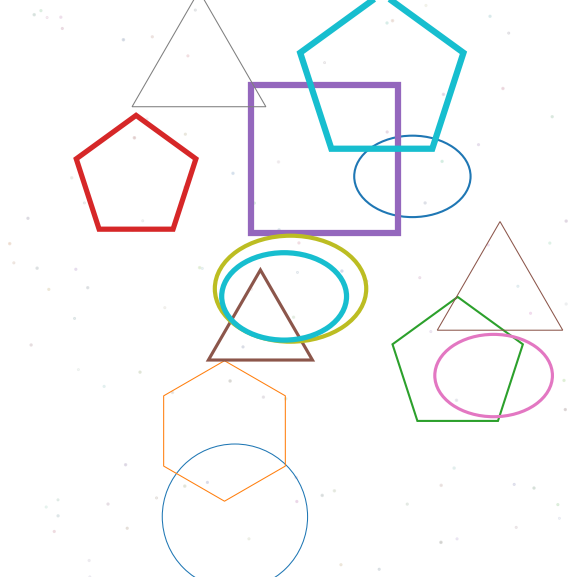[{"shape": "oval", "thickness": 1, "radius": 0.5, "center": [0.714, 0.694]}, {"shape": "circle", "thickness": 0.5, "radius": 0.63, "center": [0.407, 0.104]}, {"shape": "hexagon", "thickness": 0.5, "radius": 0.61, "center": [0.389, 0.253]}, {"shape": "pentagon", "thickness": 1, "radius": 0.59, "center": [0.793, 0.366]}, {"shape": "pentagon", "thickness": 2.5, "radius": 0.54, "center": [0.236, 0.69]}, {"shape": "square", "thickness": 3, "radius": 0.64, "center": [0.562, 0.724]}, {"shape": "triangle", "thickness": 1.5, "radius": 0.52, "center": [0.451, 0.428]}, {"shape": "triangle", "thickness": 0.5, "radius": 0.63, "center": [0.866, 0.49]}, {"shape": "oval", "thickness": 1.5, "radius": 0.51, "center": [0.855, 0.349]}, {"shape": "triangle", "thickness": 0.5, "radius": 0.67, "center": [0.345, 0.881]}, {"shape": "oval", "thickness": 2, "radius": 0.66, "center": [0.503, 0.499]}, {"shape": "oval", "thickness": 2.5, "radius": 0.54, "center": [0.492, 0.486]}, {"shape": "pentagon", "thickness": 3, "radius": 0.74, "center": [0.661, 0.862]}]